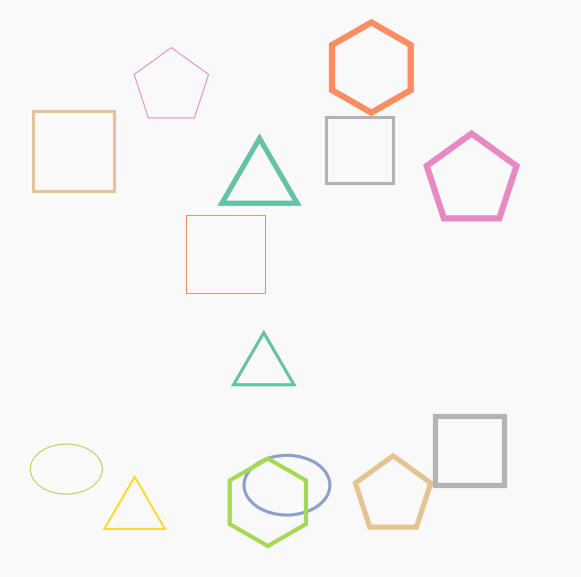[{"shape": "triangle", "thickness": 1.5, "radius": 0.3, "center": [0.454, 0.363]}, {"shape": "triangle", "thickness": 2.5, "radius": 0.37, "center": [0.447, 0.685]}, {"shape": "hexagon", "thickness": 3, "radius": 0.39, "center": [0.639, 0.882]}, {"shape": "square", "thickness": 0.5, "radius": 0.34, "center": [0.388, 0.56]}, {"shape": "oval", "thickness": 1.5, "radius": 0.37, "center": [0.494, 0.159]}, {"shape": "pentagon", "thickness": 3, "radius": 0.41, "center": [0.811, 0.687]}, {"shape": "pentagon", "thickness": 0.5, "radius": 0.34, "center": [0.295, 0.849]}, {"shape": "hexagon", "thickness": 2, "radius": 0.38, "center": [0.461, 0.129]}, {"shape": "oval", "thickness": 0.5, "radius": 0.31, "center": [0.114, 0.187]}, {"shape": "triangle", "thickness": 1, "radius": 0.3, "center": [0.232, 0.113]}, {"shape": "pentagon", "thickness": 2.5, "radius": 0.34, "center": [0.676, 0.142]}, {"shape": "square", "thickness": 1.5, "radius": 0.35, "center": [0.127, 0.738]}, {"shape": "square", "thickness": 2.5, "radius": 0.3, "center": [0.808, 0.219]}, {"shape": "square", "thickness": 1.5, "radius": 0.29, "center": [0.618, 0.739]}]